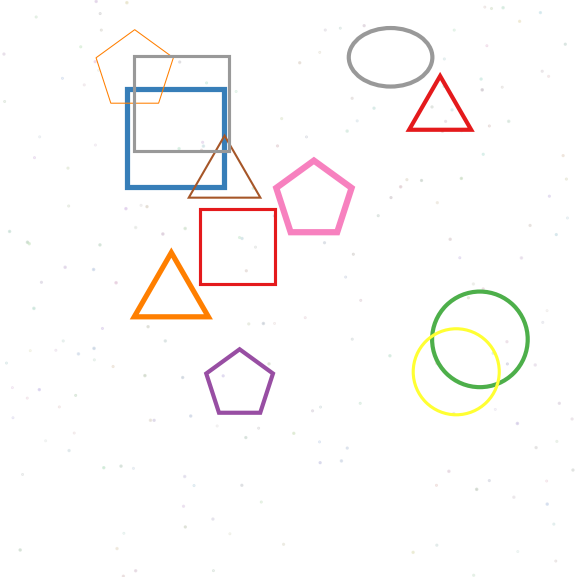[{"shape": "triangle", "thickness": 2, "radius": 0.31, "center": [0.762, 0.805]}, {"shape": "square", "thickness": 1.5, "radius": 0.33, "center": [0.412, 0.572]}, {"shape": "square", "thickness": 2.5, "radius": 0.42, "center": [0.304, 0.76]}, {"shape": "circle", "thickness": 2, "radius": 0.41, "center": [0.831, 0.412]}, {"shape": "pentagon", "thickness": 2, "radius": 0.3, "center": [0.415, 0.334]}, {"shape": "triangle", "thickness": 2.5, "radius": 0.37, "center": [0.297, 0.488]}, {"shape": "pentagon", "thickness": 0.5, "radius": 0.35, "center": [0.233, 0.877]}, {"shape": "circle", "thickness": 1.5, "radius": 0.37, "center": [0.79, 0.355]}, {"shape": "triangle", "thickness": 1, "radius": 0.36, "center": [0.389, 0.693]}, {"shape": "pentagon", "thickness": 3, "radius": 0.34, "center": [0.544, 0.653]}, {"shape": "oval", "thickness": 2, "radius": 0.36, "center": [0.676, 0.9]}, {"shape": "square", "thickness": 1.5, "radius": 0.41, "center": [0.315, 0.82]}]